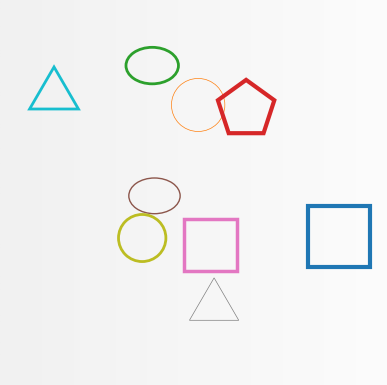[{"shape": "square", "thickness": 3, "radius": 0.4, "center": [0.874, 0.386]}, {"shape": "circle", "thickness": 0.5, "radius": 0.34, "center": [0.511, 0.727]}, {"shape": "oval", "thickness": 2, "radius": 0.34, "center": [0.393, 0.83]}, {"shape": "pentagon", "thickness": 3, "radius": 0.38, "center": [0.635, 0.716]}, {"shape": "oval", "thickness": 1, "radius": 0.33, "center": [0.399, 0.491]}, {"shape": "square", "thickness": 2.5, "radius": 0.34, "center": [0.542, 0.364]}, {"shape": "triangle", "thickness": 0.5, "radius": 0.37, "center": [0.553, 0.205]}, {"shape": "circle", "thickness": 2, "radius": 0.31, "center": [0.367, 0.382]}, {"shape": "triangle", "thickness": 2, "radius": 0.36, "center": [0.139, 0.753]}]